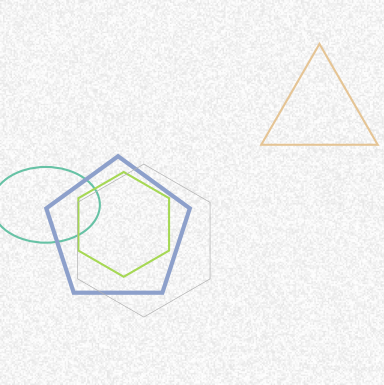[{"shape": "oval", "thickness": 1.5, "radius": 0.7, "center": [0.119, 0.468]}, {"shape": "pentagon", "thickness": 3, "radius": 0.98, "center": [0.307, 0.398]}, {"shape": "hexagon", "thickness": 1.5, "radius": 0.68, "center": [0.321, 0.417]}, {"shape": "triangle", "thickness": 1.5, "radius": 0.87, "center": [0.83, 0.711]}, {"shape": "hexagon", "thickness": 0.5, "radius": 0.99, "center": [0.374, 0.375]}]